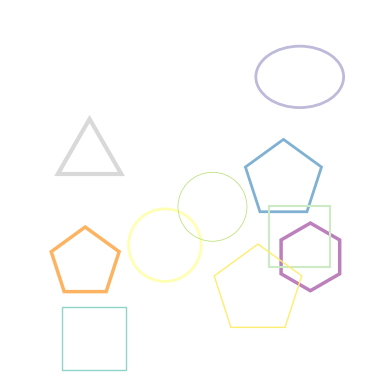[{"shape": "square", "thickness": 1, "radius": 0.41, "center": [0.244, 0.121]}, {"shape": "circle", "thickness": 2, "radius": 0.47, "center": [0.428, 0.363]}, {"shape": "oval", "thickness": 2, "radius": 0.57, "center": [0.779, 0.8]}, {"shape": "pentagon", "thickness": 2, "radius": 0.52, "center": [0.736, 0.534]}, {"shape": "pentagon", "thickness": 2.5, "radius": 0.46, "center": [0.221, 0.318]}, {"shape": "circle", "thickness": 0.5, "radius": 0.45, "center": [0.552, 0.463]}, {"shape": "triangle", "thickness": 3, "radius": 0.48, "center": [0.233, 0.596]}, {"shape": "hexagon", "thickness": 2.5, "radius": 0.44, "center": [0.806, 0.333]}, {"shape": "square", "thickness": 1.5, "radius": 0.4, "center": [0.778, 0.386]}, {"shape": "pentagon", "thickness": 1, "radius": 0.6, "center": [0.67, 0.246]}]